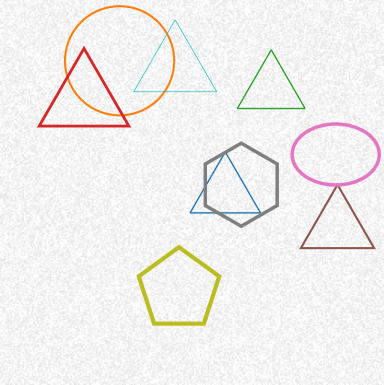[{"shape": "triangle", "thickness": 1, "radius": 0.53, "center": [0.585, 0.5]}, {"shape": "circle", "thickness": 1.5, "radius": 0.71, "center": [0.311, 0.842]}, {"shape": "triangle", "thickness": 1, "radius": 0.51, "center": [0.704, 0.769]}, {"shape": "triangle", "thickness": 2, "radius": 0.67, "center": [0.218, 0.74]}, {"shape": "triangle", "thickness": 1.5, "radius": 0.55, "center": [0.877, 0.41]}, {"shape": "oval", "thickness": 2.5, "radius": 0.57, "center": [0.872, 0.599]}, {"shape": "hexagon", "thickness": 2.5, "radius": 0.54, "center": [0.627, 0.52]}, {"shape": "pentagon", "thickness": 3, "radius": 0.55, "center": [0.465, 0.248]}, {"shape": "triangle", "thickness": 0.5, "radius": 0.62, "center": [0.455, 0.824]}]